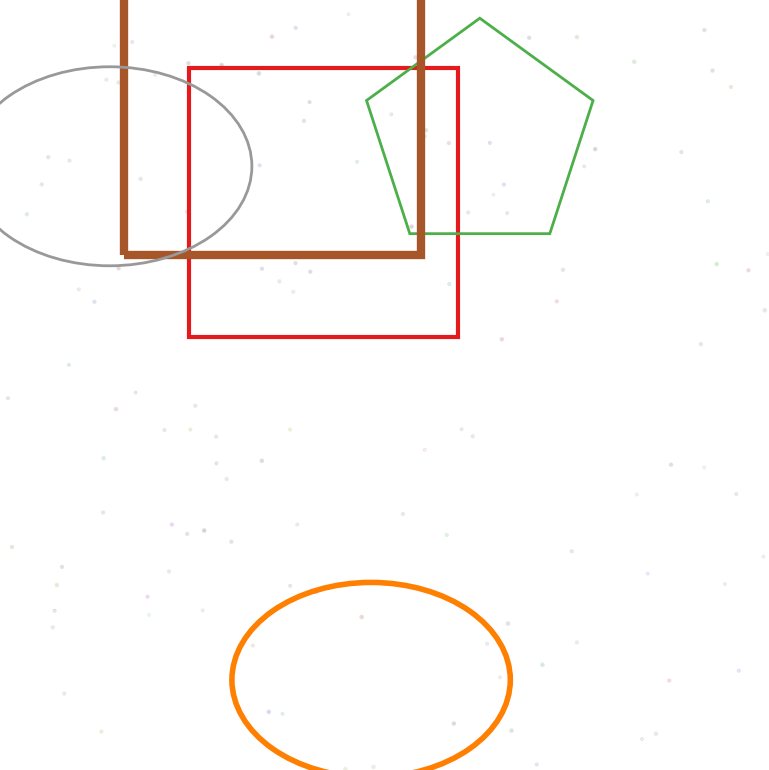[{"shape": "square", "thickness": 1.5, "radius": 0.87, "center": [0.42, 0.737]}, {"shape": "pentagon", "thickness": 1, "radius": 0.77, "center": [0.623, 0.822]}, {"shape": "oval", "thickness": 2, "radius": 0.9, "center": [0.482, 0.117]}, {"shape": "square", "thickness": 3, "radius": 0.96, "center": [0.354, 0.862]}, {"shape": "oval", "thickness": 1, "radius": 0.92, "center": [0.142, 0.784]}]